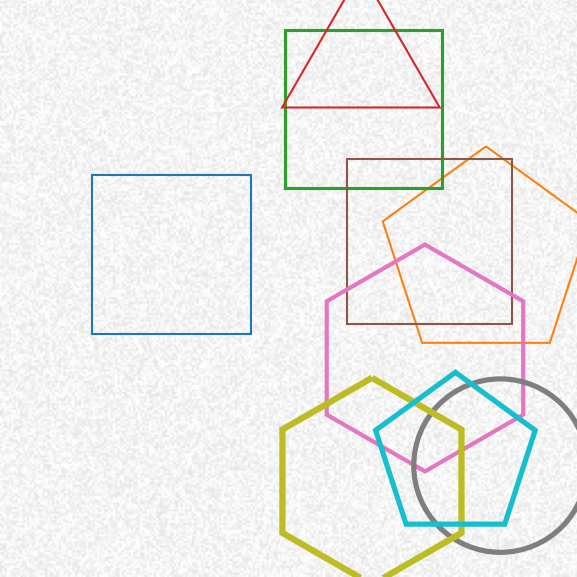[{"shape": "square", "thickness": 1, "radius": 0.69, "center": [0.298, 0.559]}, {"shape": "pentagon", "thickness": 1, "radius": 0.94, "center": [0.842, 0.558]}, {"shape": "square", "thickness": 1.5, "radius": 0.68, "center": [0.629, 0.811]}, {"shape": "triangle", "thickness": 1, "radius": 0.79, "center": [0.625, 0.892]}, {"shape": "square", "thickness": 1, "radius": 0.71, "center": [0.744, 0.581]}, {"shape": "hexagon", "thickness": 2, "radius": 0.98, "center": [0.736, 0.379]}, {"shape": "circle", "thickness": 2.5, "radius": 0.75, "center": [0.867, 0.193]}, {"shape": "hexagon", "thickness": 3, "radius": 0.9, "center": [0.644, 0.166]}, {"shape": "pentagon", "thickness": 2.5, "radius": 0.73, "center": [0.789, 0.209]}]